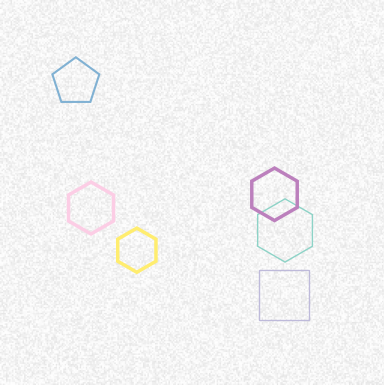[{"shape": "hexagon", "thickness": 1, "radius": 0.41, "center": [0.74, 0.401]}, {"shape": "square", "thickness": 1, "radius": 0.32, "center": [0.738, 0.234]}, {"shape": "pentagon", "thickness": 1.5, "radius": 0.32, "center": [0.197, 0.787]}, {"shape": "hexagon", "thickness": 2.5, "radius": 0.34, "center": [0.236, 0.46]}, {"shape": "hexagon", "thickness": 2.5, "radius": 0.34, "center": [0.713, 0.495]}, {"shape": "hexagon", "thickness": 2.5, "radius": 0.29, "center": [0.355, 0.35]}]